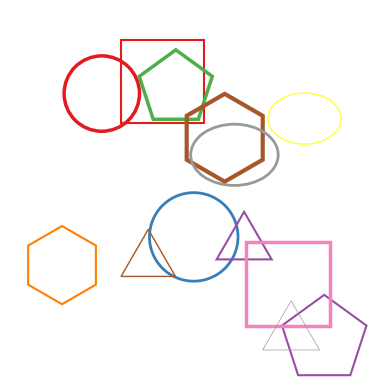[{"shape": "circle", "thickness": 2.5, "radius": 0.49, "center": [0.264, 0.757]}, {"shape": "square", "thickness": 1.5, "radius": 0.54, "center": [0.422, 0.788]}, {"shape": "circle", "thickness": 2, "radius": 0.57, "center": [0.503, 0.385]}, {"shape": "pentagon", "thickness": 2.5, "radius": 0.5, "center": [0.457, 0.771]}, {"shape": "pentagon", "thickness": 1.5, "radius": 0.58, "center": [0.842, 0.119]}, {"shape": "triangle", "thickness": 1.5, "radius": 0.41, "center": [0.634, 0.367]}, {"shape": "hexagon", "thickness": 1.5, "radius": 0.51, "center": [0.161, 0.311]}, {"shape": "oval", "thickness": 1, "radius": 0.47, "center": [0.791, 0.692]}, {"shape": "hexagon", "thickness": 3, "radius": 0.57, "center": [0.584, 0.642]}, {"shape": "triangle", "thickness": 1, "radius": 0.41, "center": [0.385, 0.323]}, {"shape": "square", "thickness": 2.5, "radius": 0.54, "center": [0.748, 0.263]}, {"shape": "oval", "thickness": 2, "radius": 0.57, "center": [0.609, 0.598]}, {"shape": "triangle", "thickness": 0.5, "radius": 0.43, "center": [0.756, 0.134]}]